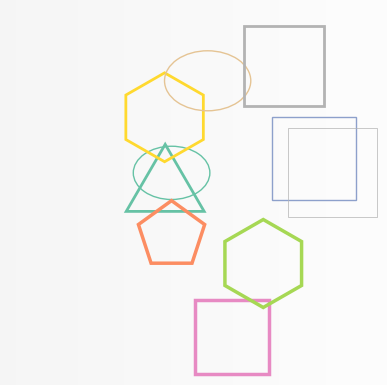[{"shape": "triangle", "thickness": 2, "radius": 0.58, "center": [0.426, 0.509]}, {"shape": "oval", "thickness": 1, "radius": 0.49, "center": [0.443, 0.551]}, {"shape": "pentagon", "thickness": 2.5, "radius": 0.45, "center": [0.443, 0.389]}, {"shape": "square", "thickness": 1, "radius": 0.54, "center": [0.81, 0.588]}, {"shape": "square", "thickness": 2.5, "radius": 0.48, "center": [0.599, 0.125]}, {"shape": "hexagon", "thickness": 2.5, "radius": 0.57, "center": [0.679, 0.316]}, {"shape": "hexagon", "thickness": 2, "radius": 0.58, "center": [0.425, 0.695]}, {"shape": "oval", "thickness": 1, "radius": 0.56, "center": [0.536, 0.79]}, {"shape": "square", "thickness": 0.5, "radius": 0.57, "center": [0.857, 0.552]}, {"shape": "square", "thickness": 2, "radius": 0.51, "center": [0.733, 0.829]}]